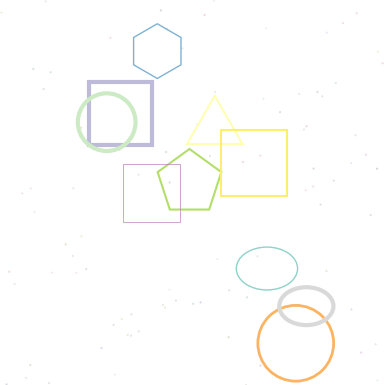[{"shape": "oval", "thickness": 1, "radius": 0.4, "center": [0.693, 0.303]}, {"shape": "triangle", "thickness": 1.5, "radius": 0.42, "center": [0.558, 0.668]}, {"shape": "square", "thickness": 3, "radius": 0.41, "center": [0.314, 0.705]}, {"shape": "hexagon", "thickness": 1, "radius": 0.36, "center": [0.409, 0.867]}, {"shape": "circle", "thickness": 2, "radius": 0.49, "center": [0.768, 0.108]}, {"shape": "pentagon", "thickness": 1.5, "radius": 0.43, "center": [0.492, 0.526]}, {"shape": "oval", "thickness": 3, "radius": 0.35, "center": [0.796, 0.205]}, {"shape": "square", "thickness": 0.5, "radius": 0.38, "center": [0.393, 0.498]}, {"shape": "circle", "thickness": 3, "radius": 0.37, "center": [0.277, 0.683]}, {"shape": "square", "thickness": 1.5, "radius": 0.43, "center": [0.66, 0.577]}]